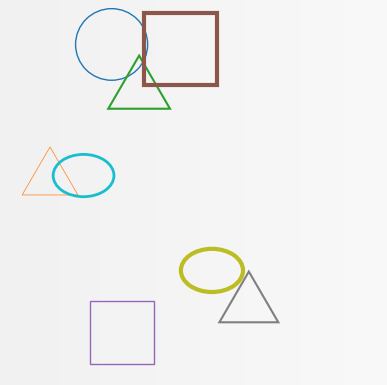[{"shape": "circle", "thickness": 1, "radius": 0.46, "center": [0.288, 0.885]}, {"shape": "triangle", "thickness": 0.5, "radius": 0.42, "center": [0.129, 0.535]}, {"shape": "triangle", "thickness": 1.5, "radius": 0.46, "center": [0.359, 0.764]}, {"shape": "square", "thickness": 1, "radius": 0.41, "center": [0.315, 0.137]}, {"shape": "square", "thickness": 3, "radius": 0.47, "center": [0.467, 0.873]}, {"shape": "triangle", "thickness": 1.5, "radius": 0.44, "center": [0.642, 0.207]}, {"shape": "oval", "thickness": 3, "radius": 0.4, "center": [0.547, 0.298]}, {"shape": "oval", "thickness": 2, "radius": 0.39, "center": [0.216, 0.544]}]